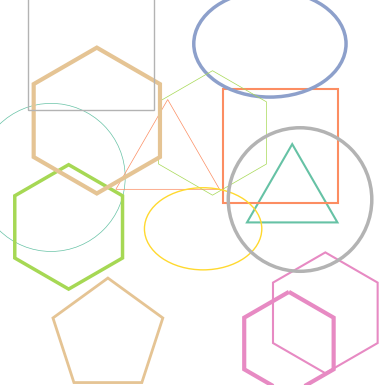[{"shape": "triangle", "thickness": 1.5, "radius": 0.68, "center": [0.759, 0.49]}, {"shape": "circle", "thickness": 0.5, "radius": 0.96, "center": [0.133, 0.539]}, {"shape": "triangle", "thickness": 0.5, "radius": 0.78, "center": [0.436, 0.586]}, {"shape": "square", "thickness": 1.5, "radius": 0.75, "center": [0.728, 0.621]}, {"shape": "oval", "thickness": 2.5, "radius": 0.99, "center": [0.701, 0.886]}, {"shape": "hexagon", "thickness": 1.5, "radius": 0.78, "center": [0.845, 0.187]}, {"shape": "hexagon", "thickness": 3, "radius": 0.67, "center": [0.75, 0.108]}, {"shape": "hexagon", "thickness": 0.5, "radius": 0.81, "center": [0.552, 0.655]}, {"shape": "hexagon", "thickness": 2.5, "radius": 0.81, "center": [0.178, 0.411]}, {"shape": "oval", "thickness": 1, "radius": 0.76, "center": [0.528, 0.406]}, {"shape": "pentagon", "thickness": 2, "radius": 0.75, "center": [0.28, 0.128]}, {"shape": "hexagon", "thickness": 3, "radius": 0.95, "center": [0.251, 0.687]}, {"shape": "circle", "thickness": 2.5, "radius": 0.93, "center": [0.779, 0.482]}, {"shape": "square", "thickness": 1, "radius": 0.82, "center": [0.236, 0.878]}]